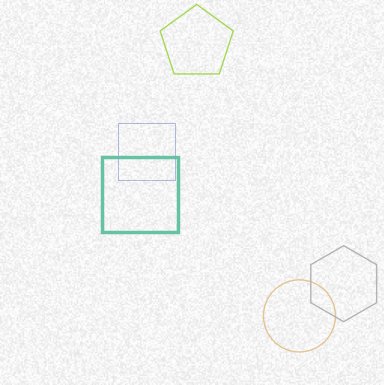[{"shape": "square", "thickness": 2.5, "radius": 0.49, "center": [0.363, 0.495]}, {"shape": "square", "thickness": 0.5, "radius": 0.37, "center": [0.381, 0.606]}, {"shape": "pentagon", "thickness": 1, "radius": 0.5, "center": [0.511, 0.889]}, {"shape": "circle", "thickness": 1, "radius": 0.47, "center": [0.778, 0.179]}, {"shape": "hexagon", "thickness": 1, "radius": 0.49, "center": [0.893, 0.263]}]